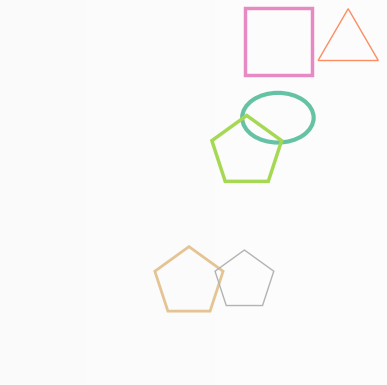[{"shape": "oval", "thickness": 3, "radius": 0.46, "center": [0.717, 0.694]}, {"shape": "triangle", "thickness": 1, "radius": 0.45, "center": [0.899, 0.888]}, {"shape": "square", "thickness": 2.5, "radius": 0.43, "center": [0.719, 0.892]}, {"shape": "pentagon", "thickness": 2.5, "radius": 0.47, "center": [0.637, 0.605]}, {"shape": "pentagon", "thickness": 2, "radius": 0.46, "center": [0.488, 0.267]}, {"shape": "pentagon", "thickness": 1, "radius": 0.4, "center": [0.631, 0.271]}]